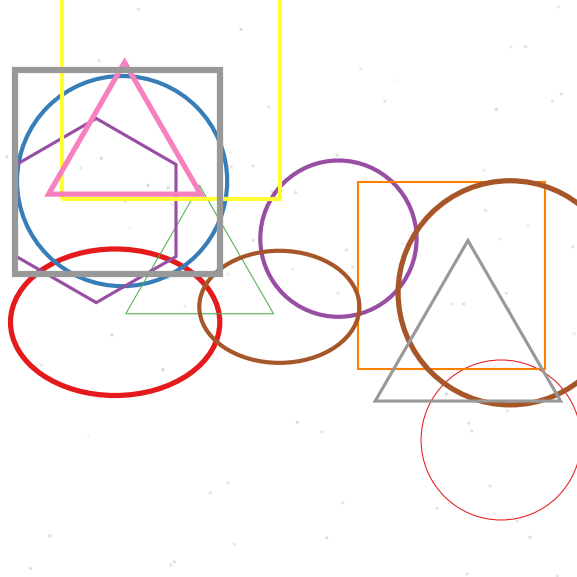[{"shape": "oval", "thickness": 2.5, "radius": 0.91, "center": [0.199, 0.441]}, {"shape": "circle", "thickness": 0.5, "radius": 0.69, "center": [0.868, 0.237]}, {"shape": "circle", "thickness": 2, "radius": 0.91, "center": [0.211, 0.686]}, {"shape": "triangle", "thickness": 0.5, "radius": 0.74, "center": [0.346, 0.53]}, {"shape": "hexagon", "thickness": 1.5, "radius": 0.8, "center": [0.167, 0.635]}, {"shape": "circle", "thickness": 2, "radius": 0.68, "center": [0.586, 0.586]}, {"shape": "square", "thickness": 1, "radius": 0.81, "center": [0.782, 0.522]}, {"shape": "square", "thickness": 2, "radius": 0.94, "center": [0.296, 0.844]}, {"shape": "oval", "thickness": 2, "radius": 0.69, "center": [0.484, 0.468]}, {"shape": "circle", "thickness": 2.5, "radius": 0.97, "center": [0.883, 0.492]}, {"shape": "triangle", "thickness": 2.5, "radius": 0.76, "center": [0.216, 0.739]}, {"shape": "square", "thickness": 3, "radius": 0.88, "center": [0.203, 0.701]}, {"shape": "triangle", "thickness": 1.5, "radius": 0.93, "center": [0.81, 0.397]}]